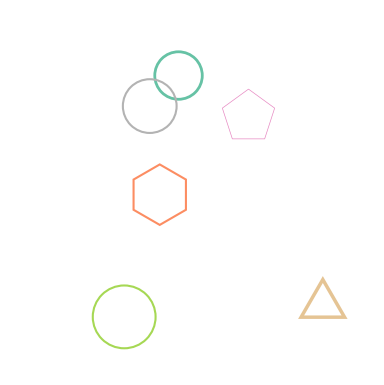[{"shape": "circle", "thickness": 2, "radius": 0.31, "center": [0.464, 0.804]}, {"shape": "hexagon", "thickness": 1.5, "radius": 0.39, "center": [0.415, 0.494]}, {"shape": "pentagon", "thickness": 0.5, "radius": 0.36, "center": [0.645, 0.697]}, {"shape": "circle", "thickness": 1.5, "radius": 0.41, "center": [0.323, 0.177]}, {"shape": "triangle", "thickness": 2.5, "radius": 0.33, "center": [0.839, 0.209]}, {"shape": "circle", "thickness": 1.5, "radius": 0.35, "center": [0.389, 0.724]}]